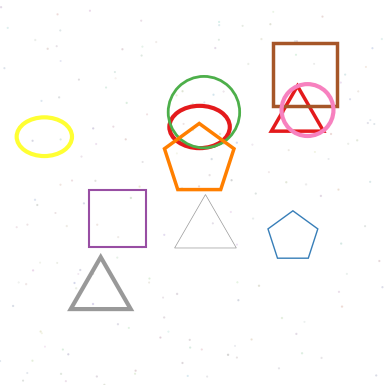[{"shape": "triangle", "thickness": 2.5, "radius": 0.39, "center": [0.773, 0.698]}, {"shape": "oval", "thickness": 3, "radius": 0.39, "center": [0.518, 0.67]}, {"shape": "pentagon", "thickness": 1, "radius": 0.34, "center": [0.761, 0.384]}, {"shape": "circle", "thickness": 2, "radius": 0.46, "center": [0.53, 0.709]}, {"shape": "square", "thickness": 1.5, "radius": 0.37, "center": [0.305, 0.433]}, {"shape": "pentagon", "thickness": 2.5, "radius": 0.47, "center": [0.517, 0.584]}, {"shape": "oval", "thickness": 3, "radius": 0.36, "center": [0.115, 0.645]}, {"shape": "square", "thickness": 2.5, "radius": 0.41, "center": [0.792, 0.806]}, {"shape": "circle", "thickness": 3, "radius": 0.34, "center": [0.799, 0.714]}, {"shape": "triangle", "thickness": 3, "radius": 0.45, "center": [0.262, 0.242]}, {"shape": "triangle", "thickness": 0.5, "radius": 0.46, "center": [0.534, 0.402]}]